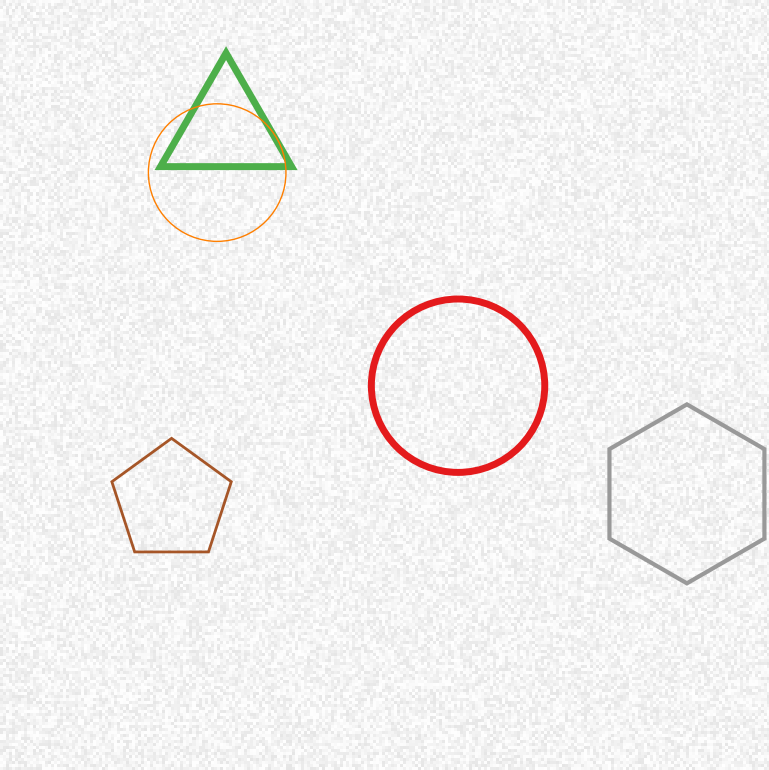[{"shape": "circle", "thickness": 2.5, "radius": 0.56, "center": [0.595, 0.499]}, {"shape": "triangle", "thickness": 2.5, "radius": 0.49, "center": [0.294, 0.833]}, {"shape": "circle", "thickness": 0.5, "radius": 0.45, "center": [0.282, 0.776]}, {"shape": "pentagon", "thickness": 1, "radius": 0.41, "center": [0.223, 0.349]}, {"shape": "hexagon", "thickness": 1.5, "radius": 0.58, "center": [0.892, 0.359]}]